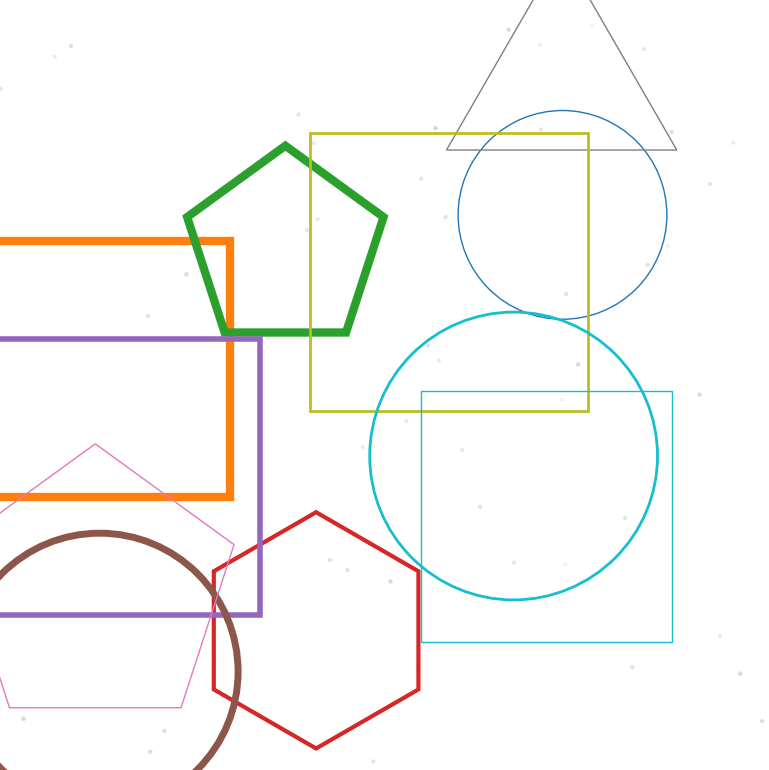[{"shape": "circle", "thickness": 0.5, "radius": 0.68, "center": [0.731, 0.721]}, {"shape": "square", "thickness": 3, "radius": 0.83, "center": [0.133, 0.521]}, {"shape": "pentagon", "thickness": 3, "radius": 0.67, "center": [0.371, 0.677]}, {"shape": "hexagon", "thickness": 1.5, "radius": 0.77, "center": [0.411, 0.181]}, {"shape": "square", "thickness": 2, "radius": 0.9, "center": [0.158, 0.38]}, {"shape": "circle", "thickness": 2.5, "radius": 0.9, "center": [0.129, 0.128]}, {"shape": "pentagon", "thickness": 0.5, "radius": 0.95, "center": [0.124, 0.234]}, {"shape": "triangle", "thickness": 0.5, "radius": 0.86, "center": [0.729, 0.892]}, {"shape": "square", "thickness": 1, "radius": 0.9, "center": [0.583, 0.647]}, {"shape": "circle", "thickness": 1, "radius": 0.93, "center": [0.667, 0.408]}, {"shape": "square", "thickness": 0.5, "radius": 0.81, "center": [0.71, 0.33]}]